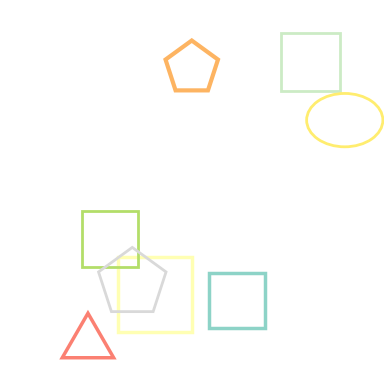[{"shape": "square", "thickness": 2.5, "radius": 0.36, "center": [0.615, 0.219]}, {"shape": "square", "thickness": 2.5, "radius": 0.48, "center": [0.402, 0.236]}, {"shape": "triangle", "thickness": 2.5, "radius": 0.39, "center": [0.228, 0.109]}, {"shape": "pentagon", "thickness": 3, "radius": 0.36, "center": [0.498, 0.823]}, {"shape": "square", "thickness": 2, "radius": 0.37, "center": [0.285, 0.38]}, {"shape": "pentagon", "thickness": 2, "radius": 0.46, "center": [0.344, 0.265]}, {"shape": "square", "thickness": 2, "radius": 0.38, "center": [0.807, 0.838]}, {"shape": "oval", "thickness": 2, "radius": 0.49, "center": [0.895, 0.688]}]